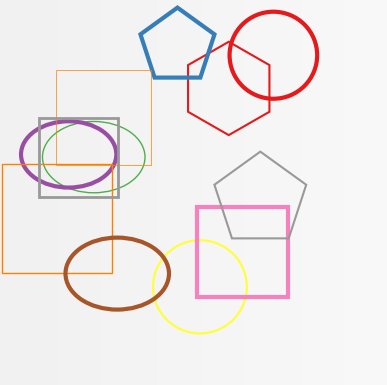[{"shape": "hexagon", "thickness": 1.5, "radius": 0.61, "center": [0.59, 0.77]}, {"shape": "circle", "thickness": 3, "radius": 0.57, "center": [0.705, 0.857]}, {"shape": "pentagon", "thickness": 3, "radius": 0.5, "center": [0.458, 0.88]}, {"shape": "oval", "thickness": 1, "radius": 0.66, "center": [0.242, 0.592]}, {"shape": "oval", "thickness": 3, "radius": 0.61, "center": [0.177, 0.599]}, {"shape": "square", "thickness": 1, "radius": 0.71, "center": [0.147, 0.432]}, {"shape": "square", "thickness": 0.5, "radius": 0.61, "center": [0.268, 0.695]}, {"shape": "circle", "thickness": 1.5, "radius": 0.61, "center": [0.516, 0.255]}, {"shape": "oval", "thickness": 3, "radius": 0.67, "center": [0.303, 0.289]}, {"shape": "square", "thickness": 3, "radius": 0.58, "center": [0.626, 0.345]}, {"shape": "square", "thickness": 2, "radius": 0.51, "center": [0.202, 0.591]}, {"shape": "pentagon", "thickness": 1.5, "radius": 0.62, "center": [0.672, 0.482]}]